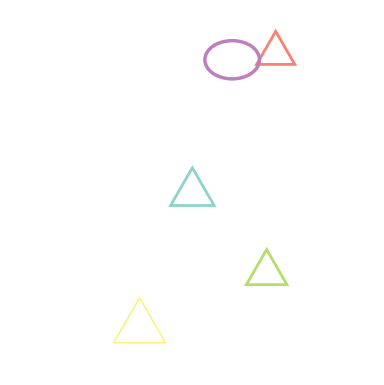[{"shape": "triangle", "thickness": 2, "radius": 0.33, "center": [0.5, 0.499]}, {"shape": "triangle", "thickness": 2, "radius": 0.29, "center": [0.716, 0.861]}, {"shape": "triangle", "thickness": 2, "radius": 0.3, "center": [0.693, 0.291]}, {"shape": "oval", "thickness": 2.5, "radius": 0.35, "center": [0.603, 0.845]}, {"shape": "triangle", "thickness": 1, "radius": 0.39, "center": [0.363, 0.149]}]